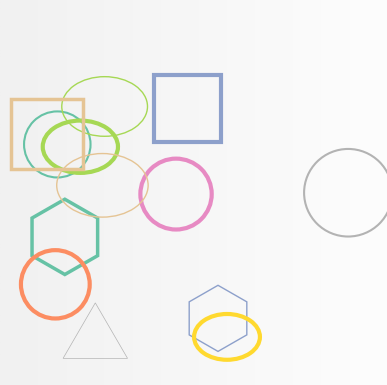[{"shape": "hexagon", "thickness": 2.5, "radius": 0.49, "center": [0.167, 0.385]}, {"shape": "circle", "thickness": 1.5, "radius": 0.43, "center": [0.148, 0.625]}, {"shape": "circle", "thickness": 3, "radius": 0.44, "center": [0.143, 0.261]}, {"shape": "hexagon", "thickness": 1, "radius": 0.43, "center": [0.563, 0.173]}, {"shape": "square", "thickness": 3, "radius": 0.43, "center": [0.484, 0.719]}, {"shape": "circle", "thickness": 3, "radius": 0.46, "center": [0.454, 0.496]}, {"shape": "oval", "thickness": 1, "radius": 0.55, "center": [0.27, 0.723]}, {"shape": "oval", "thickness": 3, "radius": 0.49, "center": [0.207, 0.619]}, {"shape": "oval", "thickness": 3, "radius": 0.42, "center": [0.586, 0.125]}, {"shape": "square", "thickness": 2.5, "radius": 0.46, "center": [0.121, 0.652]}, {"shape": "oval", "thickness": 1, "radius": 0.59, "center": [0.264, 0.519]}, {"shape": "circle", "thickness": 1.5, "radius": 0.57, "center": [0.898, 0.499]}, {"shape": "triangle", "thickness": 0.5, "radius": 0.48, "center": [0.246, 0.117]}]